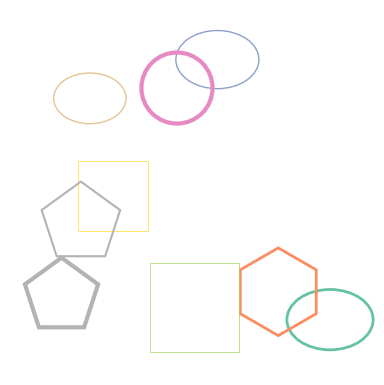[{"shape": "oval", "thickness": 2, "radius": 0.56, "center": [0.857, 0.17]}, {"shape": "hexagon", "thickness": 2, "radius": 0.57, "center": [0.723, 0.242]}, {"shape": "oval", "thickness": 1, "radius": 0.54, "center": [0.565, 0.845]}, {"shape": "circle", "thickness": 3, "radius": 0.46, "center": [0.46, 0.771]}, {"shape": "square", "thickness": 0.5, "radius": 0.58, "center": [0.506, 0.202]}, {"shape": "square", "thickness": 0.5, "radius": 0.46, "center": [0.294, 0.491]}, {"shape": "oval", "thickness": 1, "radius": 0.47, "center": [0.233, 0.745]}, {"shape": "pentagon", "thickness": 1.5, "radius": 0.54, "center": [0.21, 0.421]}, {"shape": "pentagon", "thickness": 3, "radius": 0.5, "center": [0.16, 0.231]}]